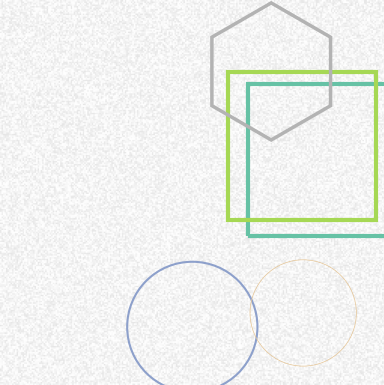[{"shape": "square", "thickness": 3, "radius": 0.99, "center": [0.842, 0.585]}, {"shape": "circle", "thickness": 1.5, "radius": 0.85, "center": [0.5, 0.151]}, {"shape": "square", "thickness": 3, "radius": 0.96, "center": [0.785, 0.62]}, {"shape": "circle", "thickness": 0.5, "radius": 0.69, "center": [0.788, 0.187]}, {"shape": "hexagon", "thickness": 2.5, "radius": 0.89, "center": [0.704, 0.814]}]